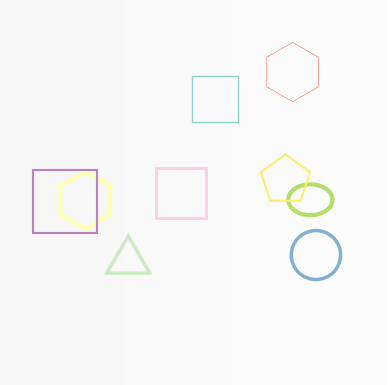[{"shape": "square", "thickness": 1, "radius": 0.3, "center": [0.554, 0.743]}, {"shape": "hexagon", "thickness": 3, "radius": 0.37, "center": [0.22, 0.48]}, {"shape": "hexagon", "thickness": 0.5, "radius": 0.38, "center": [0.755, 0.813]}, {"shape": "circle", "thickness": 2.5, "radius": 0.32, "center": [0.815, 0.338]}, {"shape": "oval", "thickness": 3, "radius": 0.29, "center": [0.801, 0.481]}, {"shape": "square", "thickness": 2, "radius": 0.33, "center": [0.467, 0.499]}, {"shape": "square", "thickness": 1.5, "radius": 0.41, "center": [0.168, 0.476]}, {"shape": "triangle", "thickness": 2.5, "radius": 0.32, "center": [0.331, 0.323]}, {"shape": "pentagon", "thickness": 1.5, "radius": 0.33, "center": [0.737, 0.532]}]